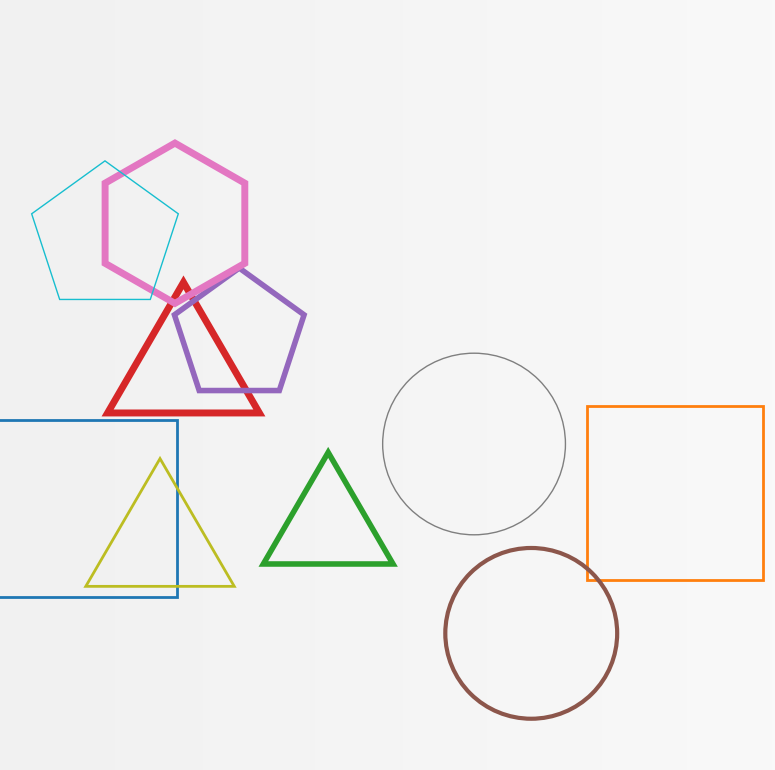[{"shape": "square", "thickness": 1, "radius": 0.57, "center": [0.113, 0.34]}, {"shape": "square", "thickness": 1, "radius": 0.57, "center": [0.871, 0.36]}, {"shape": "triangle", "thickness": 2, "radius": 0.48, "center": [0.423, 0.316]}, {"shape": "triangle", "thickness": 2.5, "radius": 0.57, "center": [0.237, 0.52]}, {"shape": "pentagon", "thickness": 2, "radius": 0.44, "center": [0.309, 0.564]}, {"shape": "circle", "thickness": 1.5, "radius": 0.55, "center": [0.685, 0.177]}, {"shape": "hexagon", "thickness": 2.5, "radius": 0.52, "center": [0.226, 0.71]}, {"shape": "circle", "thickness": 0.5, "radius": 0.59, "center": [0.612, 0.423]}, {"shape": "triangle", "thickness": 1, "radius": 0.55, "center": [0.206, 0.294]}, {"shape": "pentagon", "thickness": 0.5, "radius": 0.5, "center": [0.135, 0.692]}]